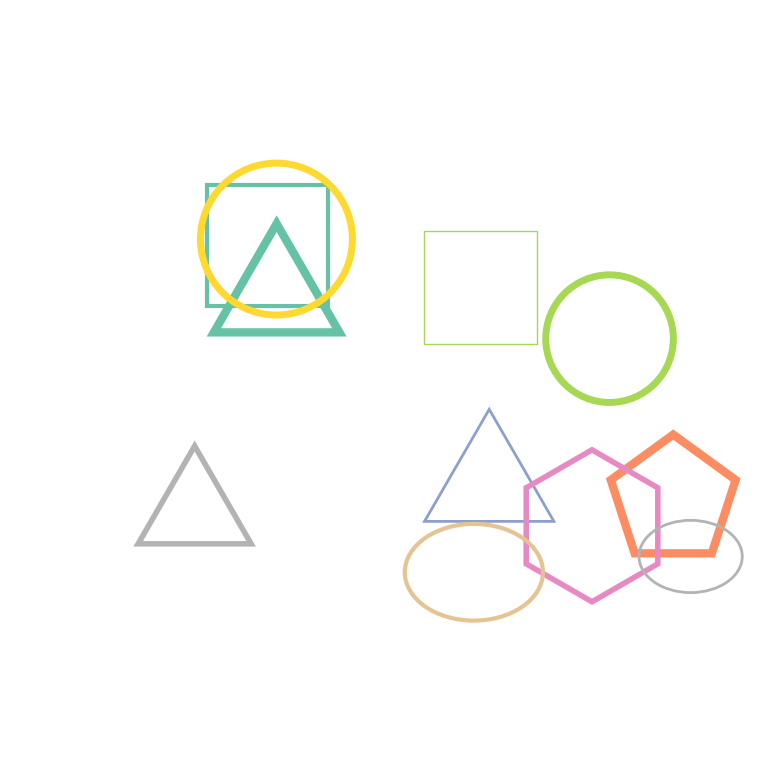[{"shape": "square", "thickness": 1.5, "radius": 0.39, "center": [0.347, 0.681]}, {"shape": "triangle", "thickness": 3, "radius": 0.47, "center": [0.359, 0.615]}, {"shape": "pentagon", "thickness": 3, "radius": 0.43, "center": [0.874, 0.35]}, {"shape": "triangle", "thickness": 1, "radius": 0.49, "center": [0.635, 0.371]}, {"shape": "hexagon", "thickness": 2, "radius": 0.49, "center": [0.769, 0.317]}, {"shape": "circle", "thickness": 2.5, "radius": 0.41, "center": [0.792, 0.56]}, {"shape": "square", "thickness": 0.5, "radius": 0.37, "center": [0.624, 0.626]}, {"shape": "circle", "thickness": 2.5, "radius": 0.49, "center": [0.359, 0.69]}, {"shape": "oval", "thickness": 1.5, "radius": 0.45, "center": [0.615, 0.257]}, {"shape": "oval", "thickness": 1, "radius": 0.34, "center": [0.897, 0.277]}, {"shape": "triangle", "thickness": 2, "radius": 0.42, "center": [0.253, 0.336]}]